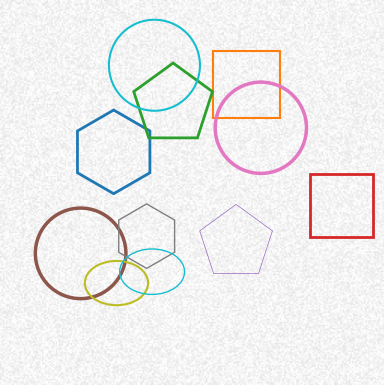[{"shape": "hexagon", "thickness": 2, "radius": 0.54, "center": [0.295, 0.606]}, {"shape": "square", "thickness": 1.5, "radius": 0.44, "center": [0.64, 0.78]}, {"shape": "pentagon", "thickness": 2, "radius": 0.54, "center": [0.45, 0.729]}, {"shape": "square", "thickness": 2, "radius": 0.41, "center": [0.887, 0.466]}, {"shape": "pentagon", "thickness": 0.5, "radius": 0.5, "center": [0.613, 0.37]}, {"shape": "circle", "thickness": 2.5, "radius": 0.59, "center": [0.209, 0.342]}, {"shape": "circle", "thickness": 2.5, "radius": 0.59, "center": [0.678, 0.668]}, {"shape": "hexagon", "thickness": 1, "radius": 0.42, "center": [0.381, 0.387]}, {"shape": "oval", "thickness": 1.5, "radius": 0.41, "center": [0.303, 0.265]}, {"shape": "circle", "thickness": 1.5, "radius": 0.59, "center": [0.401, 0.831]}, {"shape": "oval", "thickness": 1, "radius": 0.42, "center": [0.395, 0.294]}]